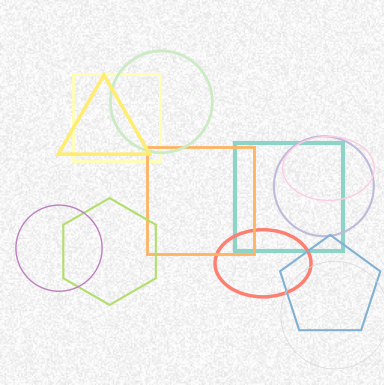[{"shape": "square", "thickness": 3, "radius": 0.7, "center": [0.752, 0.489]}, {"shape": "square", "thickness": 2, "radius": 0.56, "center": [0.303, 0.695]}, {"shape": "circle", "thickness": 1.5, "radius": 0.65, "center": [0.841, 0.516]}, {"shape": "oval", "thickness": 2.5, "radius": 0.62, "center": [0.683, 0.316]}, {"shape": "pentagon", "thickness": 1.5, "radius": 0.68, "center": [0.858, 0.253]}, {"shape": "square", "thickness": 2, "radius": 0.7, "center": [0.52, 0.48]}, {"shape": "hexagon", "thickness": 1.5, "radius": 0.69, "center": [0.285, 0.347]}, {"shape": "oval", "thickness": 1, "radius": 0.59, "center": [0.853, 0.563]}, {"shape": "circle", "thickness": 0.5, "radius": 0.7, "center": [0.869, 0.181]}, {"shape": "circle", "thickness": 1, "radius": 0.56, "center": [0.153, 0.355]}, {"shape": "circle", "thickness": 2, "radius": 0.66, "center": [0.419, 0.736]}, {"shape": "triangle", "thickness": 2.5, "radius": 0.69, "center": [0.27, 0.668]}]